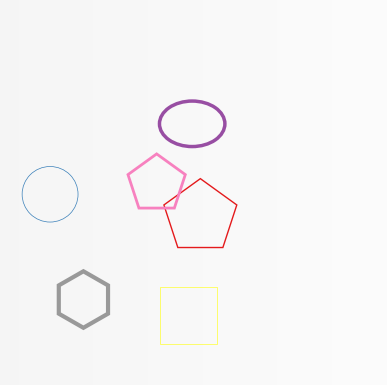[{"shape": "pentagon", "thickness": 1, "radius": 0.49, "center": [0.517, 0.437]}, {"shape": "circle", "thickness": 0.5, "radius": 0.36, "center": [0.129, 0.495]}, {"shape": "oval", "thickness": 2.5, "radius": 0.42, "center": [0.496, 0.678]}, {"shape": "square", "thickness": 0.5, "radius": 0.37, "center": [0.486, 0.181]}, {"shape": "pentagon", "thickness": 2, "radius": 0.39, "center": [0.404, 0.522]}, {"shape": "hexagon", "thickness": 3, "radius": 0.37, "center": [0.215, 0.222]}]